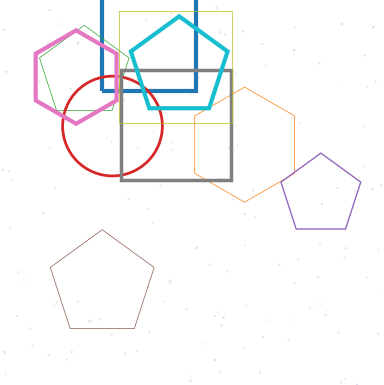[{"shape": "square", "thickness": 3, "radius": 0.61, "center": [0.387, 0.887]}, {"shape": "hexagon", "thickness": 0.5, "radius": 0.75, "center": [0.635, 0.624]}, {"shape": "pentagon", "thickness": 0.5, "radius": 0.61, "center": [0.219, 0.812]}, {"shape": "circle", "thickness": 2, "radius": 0.65, "center": [0.292, 0.673]}, {"shape": "pentagon", "thickness": 1, "radius": 0.54, "center": [0.833, 0.493]}, {"shape": "pentagon", "thickness": 0.5, "radius": 0.71, "center": [0.266, 0.261]}, {"shape": "hexagon", "thickness": 3, "radius": 0.61, "center": [0.198, 0.8]}, {"shape": "square", "thickness": 2.5, "radius": 0.71, "center": [0.457, 0.675]}, {"shape": "square", "thickness": 0.5, "radius": 0.73, "center": [0.456, 0.826]}, {"shape": "pentagon", "thickness": 3, "radius": 0.66, "center": [0.465, 0.826]}]